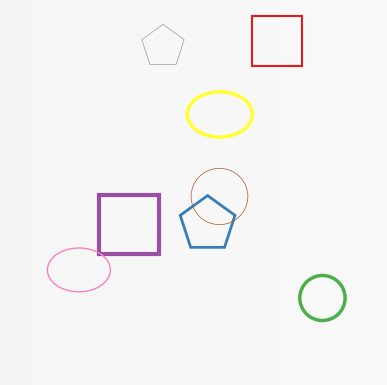[{"shape": "square", "thickness": 1.5, "radius": 0.32, "center": [0.714, 0.894]}, {"shape": "pentagon", "thickness": 2, "radius": 0.37, "center": [0.536, 0.418]}, {"shape": "circle", "thickness": 2.5, "radius": 0.29, "center": [0.832, 0.226]}, {"shape": "square", "thickness": 3, "radius": 0.38, "center": [0.333, 0.417]}, {"shape": "oval", "thickness": 2.5, "radius": 0.42, "center": [0.567, 0.703]}, {"shape": "circle", "thickness": 0.5, "radius": 0.37, "center": [0.566, 0.49]}, {"shape": "oval", "thickness": 1, "radius": 0.41, "center": [0.204, 0.299]}, {"shape": "pentagon", "thickness": 0.5, "radius": 0.29, "center": [0.421, 0.879]}]